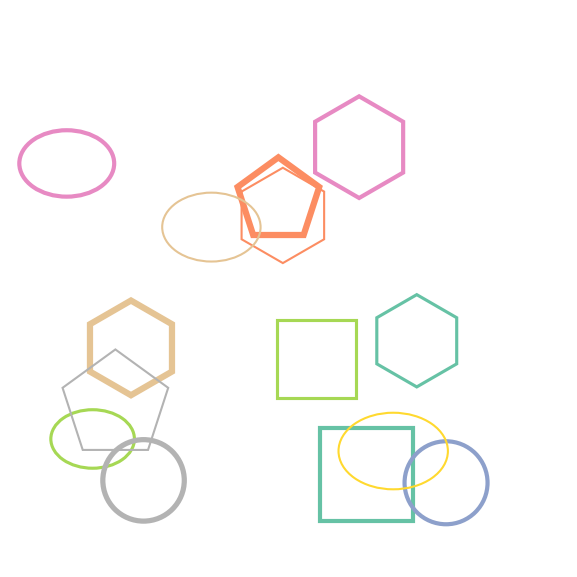[{"shape": "square", "thickness": 2, "radius": 0.4, "center": [0.634, 0.178]}, {"shape": "hexagon", "thickness": 1.5, "radius": 0.4, "center": [0.722, 0.409]}, {"shape": "pentagon", "thickness": 3, "radius": 0.37, "center": [0.482, 0.652]}, {"shape": "hexagon", "thickness": 1, "radius": 0.41, "center": [0.49, 0.626]}, {"shape": "circle", "thickness": 2, "radius": 0.36, "center": [0.772, 0.163]}, {"shape": "oval", "thickness": 2, "radius": 0.41, "center": [0.116, 0.716]}, {"shape": "hexagon", "thickness": 2, "radius": 0.44, "center": [0.622, 0.744]}, {"shape": "oval", "thickness": 1.5, "radius": 0.36, "center": [0.16, 0.239]}, {"shape": "square", "thickness": 1.5, "radius": 0.34, "center": [0.548, 0.378]}, {"shape": "oval", "thickness": 1, "radius": 0.47, "center": [0.681, 0.218]}, {"shape": "hexagon", "thickness": 3, "radius": 0.41, "center": [0.227, 0.397]}, {"shape": "oval", "thickness": 1, "radius": 0.43, "center": [0.366, 0.606]}, {"shape": "circle", "thickness": 2.5, "radius": 0.35, "center": [0.249, 0.167]}, {"shape": "pentagon", "thickness": 1, "radius": 0.48, "center": [0.2, 0.298]}]